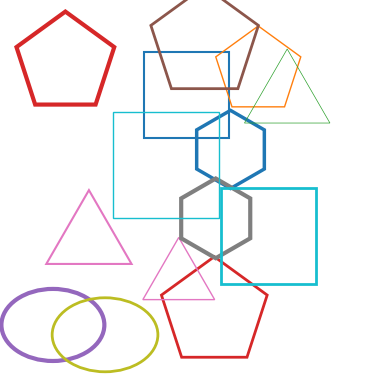[{"shape": "hexagon", "thickness": 2.5, "radius": 0.51, "center": [0.599, 0.612]}, {"shape": "square", "thickness": 1.5, "radius": 0.56, "center": [0.484, 0.753]}, {"shape": "pentagon", "thickness": 1, "radius": 0.58, "center": [0.671, 0.816]}, {"shape": "triangle", "thickness": 0.5, "radius": 0.64, "center": [0.746, 0.745]}, {"shape": "pentagon", "thickness": 2, "radius": 0.72, "center": [0.557, 0.189]}, {"shape": "pentagon", "thickness": 3, "radius": 0.67, "center": [0.17, 0.836]}, {"shape": "oval", "thickness": 3, "radius": 0.67, "center": [0.137, 0.156]}, {"shape": "pentagon", "thickness": 2, "radius": 0.73, "center": [0.532, 0.889]}, {"shape": "triangle", "thickness": 1, "radius": 0.54, "center": [0.464, 0.276]}, {"shape": "triangle", "thickness": 1.5, "radius": 0.64, "center": [0.231, 0.378]}, {"shape": "hexagon", "thickness": 3, "radius": 0.52, "center": [0.56, 0.433]}, {"shape": "oval", "thickness": 2, "radius": 0.69, "center": [0.273, 0.13]}, {"shape": "square", "thickness": 2, "radius": 0.62, "center": [0.697, 0.388]}, {"shape": "square", "thickness": 1, "radius": 0.69, "center": [0.431, 0.572]}]